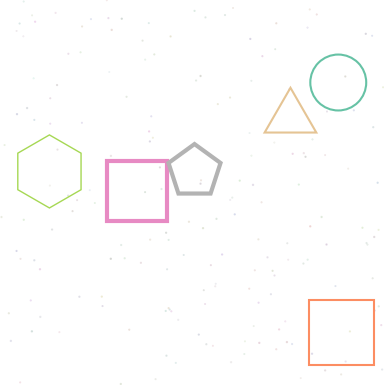[{"shape": "circle", "thickness": 1.5, "radius": 0.36, "center": [0.879, 0.786]}, {"shape": "square", "thickness": 1.5, "radius": 0.42, "center": [0.887, 0.136]}, {"shape": "square", "thickness": 3, "radius": 0.39, "center": [0.357, 0.504]}, {"shape": "hexagon", "thickness": 1, "radius": 0.47, "center": [0.128, 0.555]}, {"shape": "triangle", "thickness": 1.5, "radius": 0.39, "center": [0.754, 0.695]}, {"shape": "pentagon", "thickness": 3, "radius": 0.36, "center": [0.505, 0.555]}]